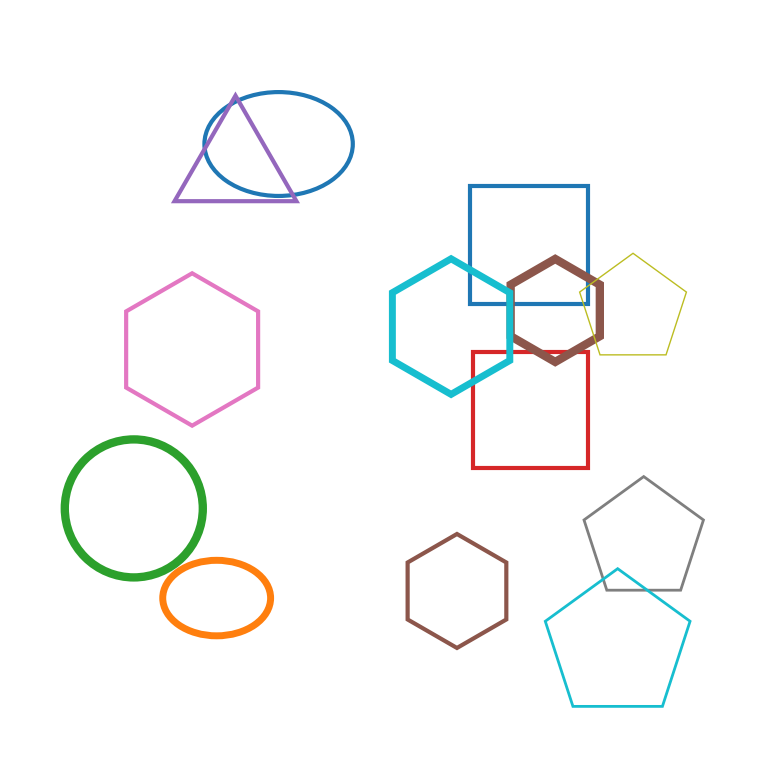[{"shape": "square", "thickness": 1.5, "radius": 0.39, "center": [0.687, 0.682]}, {"shape": "oval", "thickness": 1.5, "radius": 0.48, "center": [0.362, 0.813]}, {"shape": "oval", "thickness": 2.5, "radius": 0.35, "center": [0.281, 0.223]}, {"shape": "circle", "thickness": 3, "radius": 0.45, "center": [0.174, 0.34]}, {"shape": "square", "thickness": 1.5, "radius": 0.38, "center": [0.689, 0.467]}, {"shape": "triangle", "thickness": 1.5, "radius": 0.46, "center": [0.306, 0.784]}, {"shape": "hexagon", "thickness": 3, "radius": 0.33, "center": [0.721, 0.597]}, {"shape": "hexagon", "thickness": 1.5, "radius": 0.37, "center": [0.593, 0.232]}, {"shape": "hexagon", "thickness": 1.5, "radius": 0.49, "center": [0.25, 0.546]}, {"shape": "pentagon", "thickness": 1, "radius": 0.41, "center": [0.836, 0.3]}, {"shape": "pentagon", "thickness": 0.5, "radius": 0.36, "center": [0.822, 0.598]}, {"shape": "hexagon", "thickness": 2.5, "radius": 0.44, "center": [0.586, 0.576]}, {"shape": "pentagon", "thickness": 1, "radius": 0.49, "center": [0.802, 0.163]}]